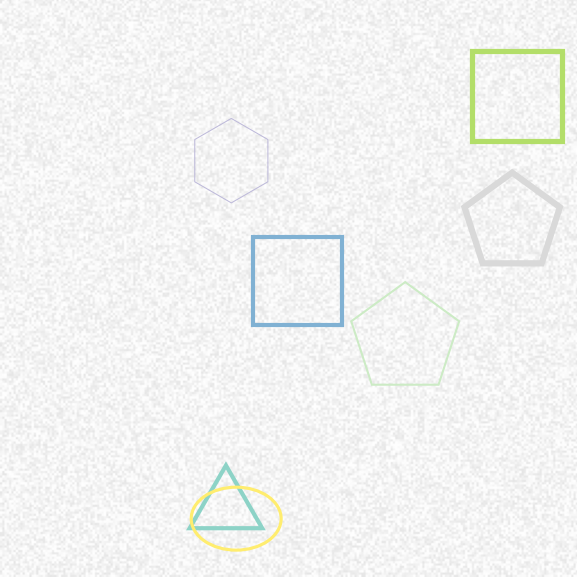[{"shape": "triangle", "thickness": 2, "radius": 0.36, "center": [0.391, 0.121]}, {"shape": "hexagon", "thickness": 0.5, "radius": 0.37, "center": [0.401, 0.721]}, {"shape": "square", "thickness": 2, "radius": 0.38, "center": [0.515, 0.513]}, {"shape": "square", "thickness": 2.5, "radius": 0.39, "center": [0.896, 0.833]}, {"shape": "pentagon", "thickness": 3, "radius": 0.43, "center": [0.887, 0.613]}, {"shape": "pentagon", "thickness": 1, "radius": 0.49, "center": [0.702, 0.412]}, {"shape": "oval", "thickness": 1.5, "radius": 0.39, "center": [0.409, 0.101]}]